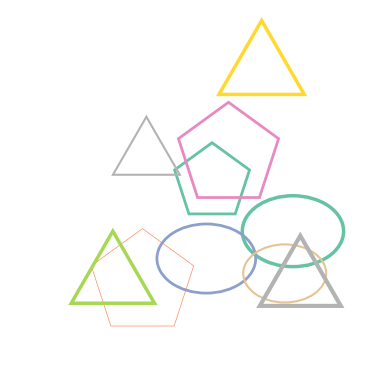[{"shape": "oval", "thickness": 2.5, "radius": 0.66, "center": [0.761, 0.4]}, {"shape": "pentagon", "thickness": 2, "radius": 0.51, "center": [0.551, 0.527]}, {"shape": "pentagon", "thickness": 0.5, "radius": 0.7, "center": [0.37, 0.266]}, {"shape": "oval", "thickness": 2, "radius": 0.64, "center": [0.536, 0.328]}, {"shape": "pentagon", "thickness": 2, "radius": 0.68, "center": [0.594, 0.598]}, {"shape": "triangle", "thickness": 2.5, "radius": 0.62, "center": [0.293, 0.275]}, {"shape": "triangle", "thickness": 2.5, "radius": 0.64, "center": [0.68, 0.819]}, {"shape": "oval", "thickness": 1.5, "radius": 0.54, "center": [0.74, 0.29]}, {"shape": "triangle", "thickness": 3, "radius": 0.61, "center": [0.78, 0.266]}, {"shape": "triangle", "thickness": 1.5, "radius": 0.5, "center": [0.38, 0.596]}]